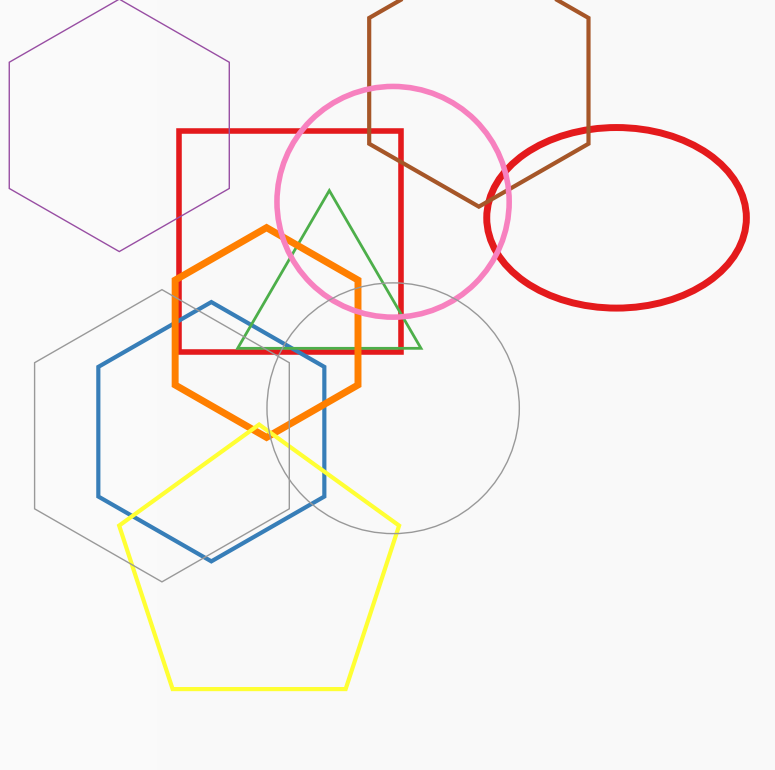[{"shape": "oval", "thickness": 2.5, "radius": 0.84, "center": [0.796, 0.717]}, {"shape": "square", "thickness": 2, "radius": 0.72, "center": [0.374, 0.686]}, {"shape": "hexagon", "thickness": 1.5, "radius": 0.84, "center": [0.273, 0.439]}, {"shape": "triangle", "thickness": 1, "radius": 0.68, "center": [0.425, 0.616]}, {"shape": "hexagon", "thickness": 0.5, "radius": 0.82, "center": [0.154, 0.837]}, {"shape": "hexagon", "thickness": 2.5, "radius": 0.68, "center": [0.344, 0.568]}, {"shape": "pentagon", "thickness": 1.5, "radius": 0.95, "center": [0.334, 0.259]}, {"shape": "hexagon", "thickness": 1.5, "radius": 0.82, "center": [0.618, 0.895]}, {"shape": "circle", "thickness": 2, "radius": 0.75, "center": [0.507, 0.738]}, {"shape": "hexagon", "thickness": 0.5, "radius": 0.95, "center": [0.209, 0.434]}, {"shape": "circle", "thickness": 0.5, "radius": 0.81, "center": [0.507, 0.47]}]